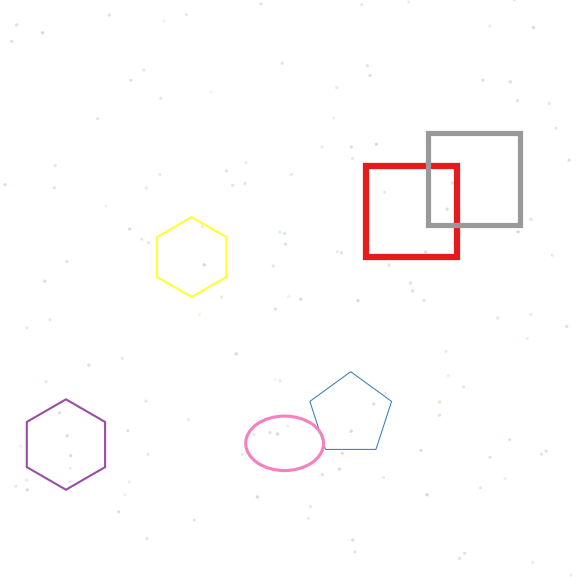[{"shape": "square", "thickness": 3, "radius": 0.39, "center": [0.713, 0.633]}, {"shape": "pentagon", "thickness": 0.5, "radius": 0.37, "center": [0.607, 0.281]}, {"shape": "hexagon", "thickness": 1, "radius": 0.39, "center": [0.114, 0.229]}, {"shape": "hexagon", "thickness": 1, "radius": 0.35, "center": [0.332, 0.554]}, {"shape": "oval", "thickness": 1.5, "radius": 0.34, "center": [0.493, 0.231]}, {"shape": "square", "thickness": 2.5, "radius": 0.4, "center": [0.821, 0.689]}]